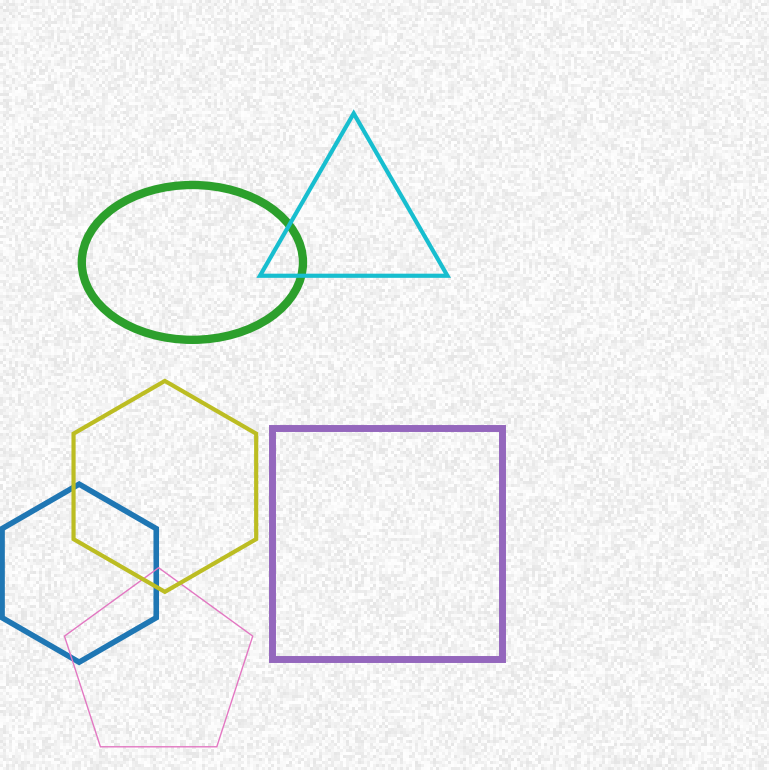[{"shape": "hexagon", "thickness": 2, "radius": 0.58, "center": [0.103, 0.256]}, {"shape": "oval", "thickness": 3, "radius": 0.72, "center": [0.25, 0.659]}, {"shape": "square", "thickness": 2.5, "radius": 0.75, "center": [0.503, 0.294]}, {"shape": "pentagon", "thickness": 0.5, "radius": 0.64, "center": [0.206, 0.134]}, {"shape": "hexagon", "thickness": 1.5, "radius": 0.68, "center": [0.214, 0.368]}, {"shape": "triangle", "thickness": 1.5, "radius": 0.7, "center": [0.459, 0.712]}]